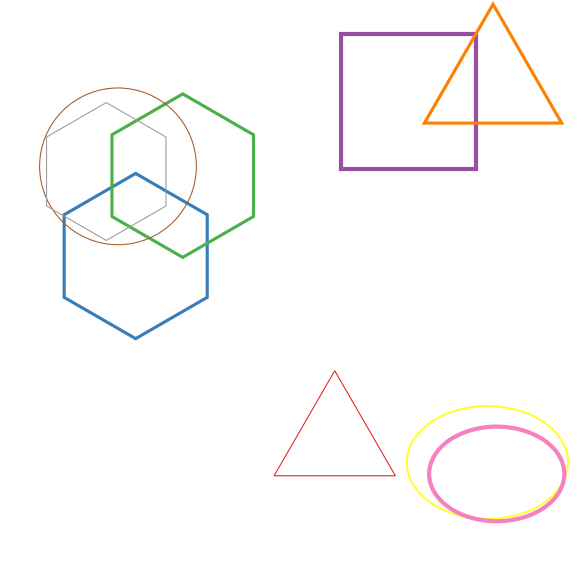[{"shape": "triangle", "thickness": 0.5, "radius": 0.61, "center": [0.58, 0.236]}, {"shape": "hexagon", "thickness": 1.5, "radius": 0.72, "center": [0.235, 0.556]}, {"shape": "hexagon", "thickness": 1.5, "radius": 0.71, "center": [0.316, 0.695]}, {"shape": "square", "thickness": 2, "radius": 0.58, "center": [0.708, 0.823]}, {"shape": "triangle", "thickness": 1.5, "radius": 0.69, "center": [0.854, 0.855]}, {"shape": "oval", "thickness": 1, "radius": 0.7, "center": [0.844, 0.198]}, {"shape": "circle", "thickness": 0.5, "radius": 0.68, "center": [0.204, 0.711]}, {"shape": "oval", "thickness": 2, "radius": 0.59, "center": [0.86, 0.178]}, {"shape": "hexagon", "thickness": 0.5, "radius": 0.6, "center": [0.184, 0.702]}]